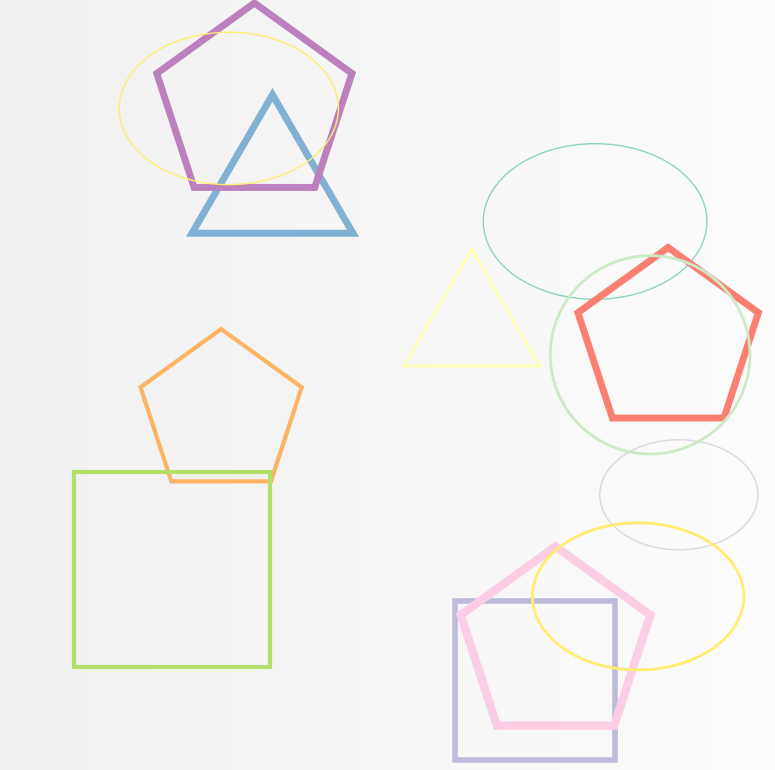[{"shape": "oval", "thickness": 0.5, "radius": 0.72, "center": [0.768, 0.712]}, {"shape": "triangle", "thickness": 1, "radius": 0.51, "center": [0.609, 0.575]}, {"shape": "square", "thickness": 2, "radius": 0.52, "center": [0.691, 0.117]}, {"shape": "pentagon", "thickness": 2.5, "radius": 0.61, "center": [0.862, 0.556]}, {"shape": "triangle", "thickness": 2.5, "radius": 0.6, "center": [0.352, 0.757]}, {"shape": "pentagon", "thickness": 1.5, "radius": 0.55, "center": [0.285, 0.463]}, {"shape": "square", "thickness": 1.5, "radius": 0.63, "center": [0.222, 0.26]}, {"shape": "pentagon", "thickness": 3, "radius": 0.64, "center": [0.717, 0.162]}, {"shape": "oval", "thickness": 0.5, "radius": 0.51, "center": [0.876, 0.357]}, {"shape": "pentagon", "thickness": 2.5, "radius": 0.66, "center": [0.328, 0.864]}, {"shape": "circle", "thickness": 1, "radius": 0.64, "center": [0.839, 0.539]}, {"shape": "oval", "thickness": 1, "radius": 0.68, "center": [0.823, 0.225]}, {"shape": "oval", "thickness": 0.5, "radius": 0.71, "center": [0.295, 0.859]}]